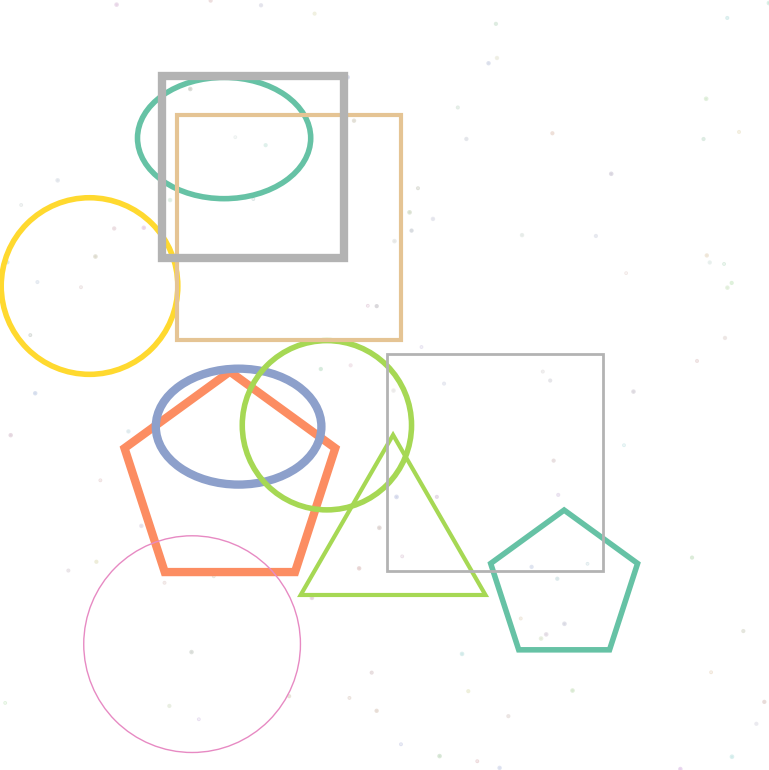[{"shape": "oval", "thickness": 2, "radius": 0.56, "center": [0.291, 0.821]}, {"shape": "pentagon", "thickness": 2, "radius": 0.5, "center": [0.733, 0.237]}, {"shape": "pentagon", "thickness": 3, "radius": 0.72, "center": [0.299, 0.373]}, {"shape": "oval", "thickness": 3, "radius": 0.54, "center": [0.31, 0.446]}, {"shape": "circle", "thickness": 0.5, "radius": 0.7, "center": [0.249, 0.163]}, {"shape": "triangle", "thickness": 1.5, "radius": 0.69, "center": [0.51, 0.297]}, {"shape": "circle", "thickness": 2, "radius": 0.55, "center": [0.425, 0.448]}, {"shape": "circle", "thickness": 2, "radius": 0.57, "center": [0.116, 0.629]}, {"shape": "square", "thickness": 1.5, "radius": 0.73, "center": [0.375, 0.705]}, {"shape": "square", "thickness": 3, "radius": 0.59, "center": [0.329, 0.783]}, {"shape": "square", "thickness": 1, "radius": 0.7, "center": [0.643, 0.399]}]